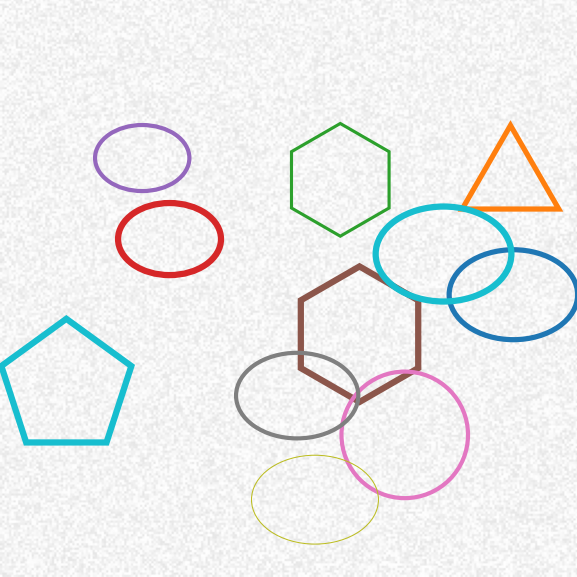[{"shape": "oval", "thickness": 2.5, "radius": 0.56, "center": [0.889, 0.489]}, {"shape": "triangle", "thickness": 2.5, "radius": 0.48, "center": [0.884, 0.685]}, {"shape": "hexagon", "thickness": 1.5, "radius": 0.49, "center": [0.589, 0.688]}, {"shape": "oval", "thickness": 3, "radius": 0.45, "center": [0.294, 0.585]}, {"shape": "oval", "thickness": 2, "radius": 0.41, "center": [0.246, 0.725]}, {"shape": "hexagon", "thickness": 3, "radius": 0.59, "center": [0.623, 0.42]}, {"shape": "circle", "thickness": 2, "radius": 0.55, "center": [0.701, 0.246]}, {"shape": "oval", "thickness": 2, "radius": 0.53, "center": [0.515, 0.314]}, {"shape": "oval", "thickness": 0.5, "radius": 0.55, "center": [0.545, 0.134]}, {"shape": "pentagon", "thickness": 3, "radius": 0.59, "center": [0.115, 0.329]}, {"shape": "oval", "thickness": 3, "radius": 0.59, "center": [0.768, 0.559]}]